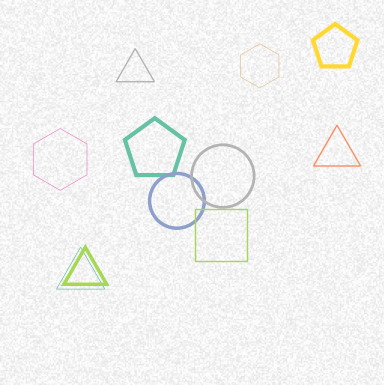[{"shape": "triangle", "thickness": 0.5, "radius": 0.36, "center": [0.209, 0.285]}, {"shape": "pentagon", "thickness": 3, "radius": 0.41, "center": [0.402, 0.611]}, {"shape": "triangle", "thickness": 1, "radius": 0.35, "center": [0.875, 0.604]}, {"shape": "circle", "thickness": 2.5, "radius": 0.36, "center": [0.46, 0.478]}, {"shape": "hexagon", "thickness": 0.5, "radius": 0.4, "center": [0.156, 0.586]}, {"shape": "square", "thickness": 1, "radius": 0.34, "center": [0.574, 0.389]}, {"shape": "triangle", "thickness": 2.5, "radius": 0.32, "center": [0.222, 0.294]}, {"shape": "pentagon", "thickness": 3, "radius": 0.3, "center": [0.871, 0.877]}, {"shape": "hexagon", "thickness": 0.5, "radius": 0.29, "center": [0.675, 0.829]}, {"shape": "circle", "thickness": 2, "radius": 0.41, "center": [0.579, 0.543]}, {"shape": "triangle", "thickness": 1, "radius": 0.29, "center": [0.351, 0.816]}]